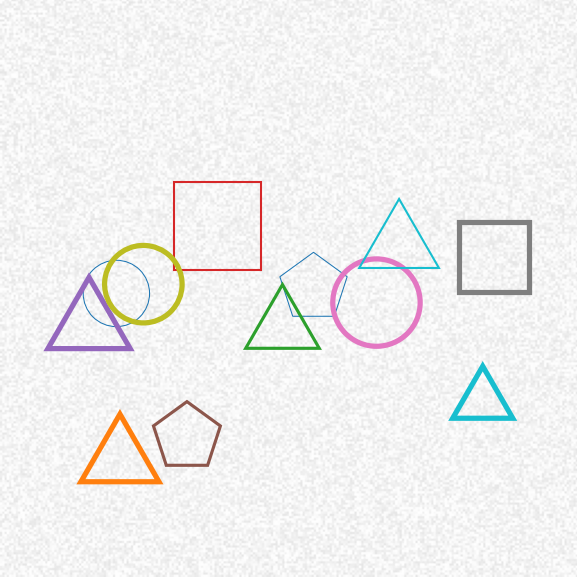[{"shape": "circle", "thickness": 0.5, "radius": 0.29, "center": [0.202, 0.491]}, {"shape": "pentagon", "thickness": 0.5, "radius": 0.31, "center": [0.543, 0.501]}, {"shape": "triangle", "thickness": 2.5, "radius": 0.39, "center": [0.208, 0.204]}, {"shape": "triangle", "thickness": 1.5, "radius": 0.37, "center": [0.489, 0.433]}, {"shape": "square", "thickness": 1, "radius": 0.38, "center": [0.377, 0.607]}, {"shape": "triangle", "thickness": 2.5, "radius": 0.41, "center": [0.154, 0.437]}, {"shape": "pentagon", "thickness": 1.5, "radius": 0.3, "center": [0.324, 0.243]}, {"shape": "circle", "thickness": 2.5, "radius": 0.38, "center": [0.652, 0.475]}, {"shape": "square", "thickness": 2.5, "radius": 0.3, "center": [0.856, 0.554]}, {"shape": "circle", "thickness": 2.5, "radius": 0.34, "center": [0.248, 0.507]}, {"shape": "triangle", "thickness": 2.5, "radius": 0.3, "center": [0.836, 0.305]}, {"shape": "triangle", "thickness": 1, "radius": 0.4, "center": [0.691, 0.575]}]